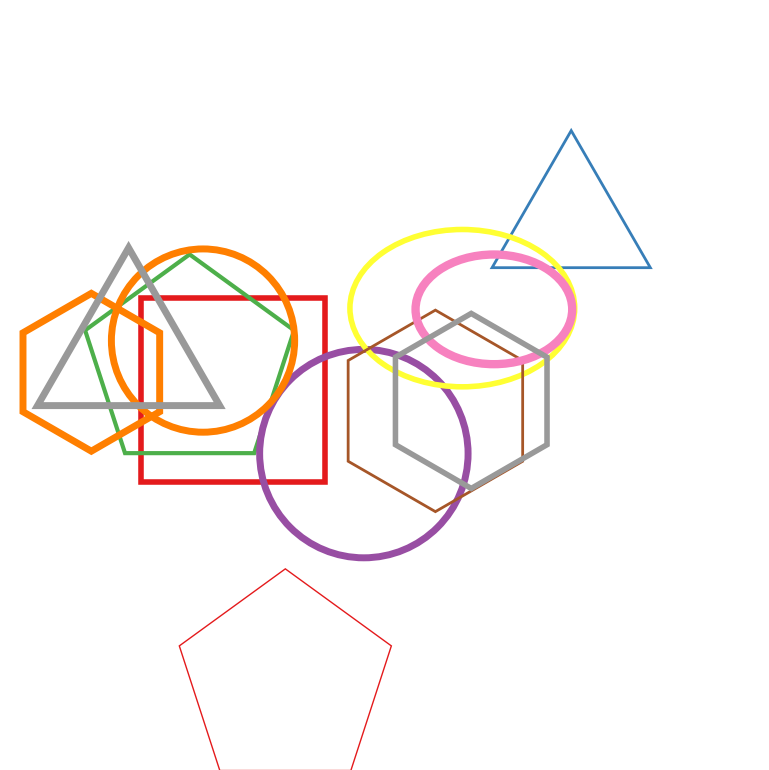[{"shape": "pentagon", "thickness": 0.5, "radius": 0.72, "center": [0.371, 0.116]}, {"shape": "square", "thickness": 2, "radius": 0.6, "center": [0.303, 0.494]}, {"shape": "triangle", "thickness": 1, "radius": 0.59, "center": [0.742, 0.712]}, {"shape": "pentagon", "thickness": 1.5, "radius": 0.71, "center": [0.246, 0.527]}, {"shape": "circle", "thickness": 2.5, "radius": 0.68, "center": [0.473, 0.411]}, {"shape": "circle", "thickness": 2.5, "radius": 0.6, "center": [0.264, 0.558]}, {"shape": "hexagon", "thickness": 2.5, "radius": 0.51, "center": [0.119, 0.517]}, {"shape": "oval", "thickness": 2, "radius": 0.73, "center": [0.6, 0.6]}, {"shape": "hexagon", "thickness": 1, "radius": 0.65, "center": [0.565, 0.466]}, {"shape": "oval", "thickness": 3, "radius": 0.51, "center": [0.641, 0.598]}, {"shape": "triangle", "thickness": 2.5, "radius": 0.68, "center": [0.167, 0.542]}, {"shape": "hexagon", "thickness": 2, "radius": 0.57, "center": [0.612, 0.479]}]